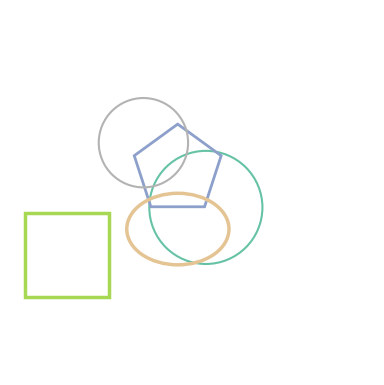[{"shape": "circle", "thickness": 1.5, "radius": 0.73, "center": [0.535, 0.461]}, {"shape": "pentagon", "thickness": 2, "radius": 0.59, "center": [0.462, 0.559]}, {"shape": "square", "thickness": 2.5, "radius": 0.55, "center": [0.174, 0.337]}, {"shape": "oval", "thickness": 2.5, "radius": 0.66, "center": [0.462, 0.405]}, {"shape": "circle", "thickness": 1.5, "radius": 0.58, "center": [0.373, 0.629]}]